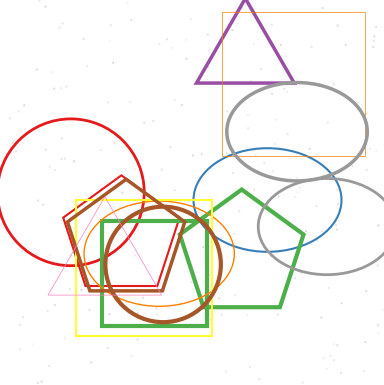[{"shape": "circle", "thickness": 2, "radius": 0.95, "center": [0.184, 0.501]}, {"shape": "pentagon", "thickness": 1.5, "radius": 0.79, "center": [0.315, 0.386]}, {"shape": "oval", "thickness": 1.5, "radius": 0.96, "center": [0.695, 0.48]}, {"shape": "pentagon", "thickness": 3, "radius": 0.84, "center": [0.628, 0.339]}, {"shape": "square", "thickness": 3, "radius": 0.69, "center": [0.402, 0.289]}, {"shape": "triangle", "thickness": 2.5, "radius": 0.73, "center": [0.637, 0.858]}, {"shape": "oval", "thickness": 1, "radius": 0.98, "center": [0.413, 0.341]}, {"shape": "square", "thickness": 0.5, "radius": 0.93, "center": [0.762, 0.782]}, {"shape": "square", "thickness": 1.5, "radius": 0.88, "center": [0.374, 0.304]}, {"shape": "pentagon", "thickness": 2.5, "radius": 0.8, "center": [0.328, 0.374]}, {"shape": "circle", "thickness": 3, "radius": 0.75, "center": [0.424, 0.313]}, {"shape": "triangle", "thickness": 0.5, "radius": 0.85, "center": [0.272, 0.319]}, {"shape": "oval", "thickness": 2.5, "radius": 0.91, "center": [0.772, 0.658]}, {"shape": "oval", "thickness": 2, "radius": 0.89, "center": [0.849, 0.411]}]